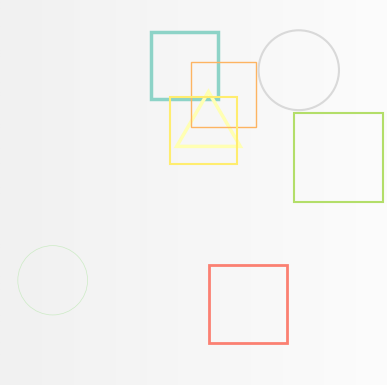[{"shape": "square", "thickness": 2.5, "radius": 0.43, "center": [0.475, 0.83]}, {"shape": "triangle", "thickness": 2.5, "radius": 0.47, "center": [0.538, 0.667]}, {"shape": "square", "thickness": 2, "radius": 0.5, "center": [0.641, 0.211]}, {"shape": "square", "thickness": 1, "radius": 0.42, "center": [0.577, 0.755]}, {"shape": "square", "thickness": 1.5, "radius": 0.58, "center": [0.874, 0.592]}, {"shape": "circle", "thickness": 1.5, "radius": 0.52, "center": [0.771, 0.818]}, {"shape": "circle", "thickness": 0.5, "radius": 0.45, "center": [0.136, 0.272]}, {"shape": "square", "thickness": 1.5, "radius": 0.43, "center": [0.526, 0.662]}]